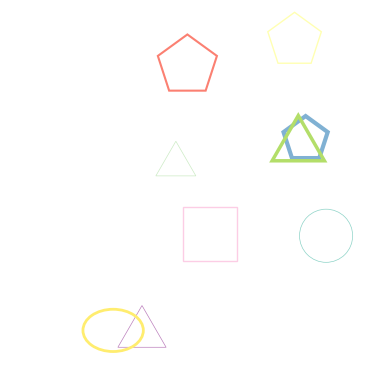[{"shape": "circle", "thickness": 0.5, "radius": 0.35, "center": [0.847, 0.388]}, {"shape": "pentagon", "thickness": 1, "radius": 0.37, "center": [0.765, 0.895]}, {"shape": "pentagon", "thickness": 1.5, "radius": 0.4, "center": [0.487, 0.83]}, {"shape": "pentagon", "thickness": 3, "radius": 0.3, "center": [0.794, 0.638]}, {"shape": "triangle", "thickness": 2.5, "radius": 0.39, "center": [0.775, 0.622]}, {"shape": "square", "thickness": 1, "radius": 0.35, "center": [0.545, 0.393]}, {"shape": "triangle", "thickness": 0.5, "radius": 0.36, "center": [0.369, 0.134]}, {"shape": "triangle", "thickness": 0.5, "radius": 0.3, "center": [0.457, 0.573]}, {"shape": "oval", "thickness": 2, "radius": 0.39, "center": [0.294, 0.142]}]